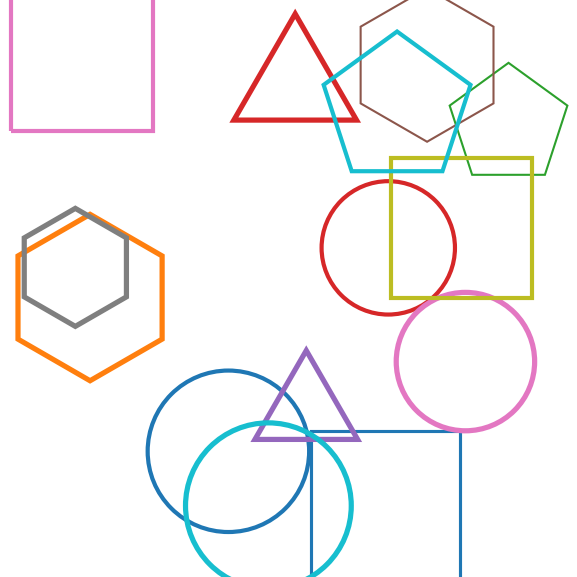[{"shape": "square", "thickness": 1.5, "radius": 0.65, "center": [0.667, 0.123]}, {"shape": "circle", "thickness": 2, "radius": 0.7, "center": [0.395, 0.218]}, {"shape": "hexagon", "thickness": 2.5, "radius": 0.72, "center": [0.156, 0.484]}, {"shape": "pentagon", "thickness": 1, "radius": 0.54, "center": [0.881, 0.783]}, {"shape": "circle", "thickness": 2, "radius": 0.58, "center": [0.672, 0.57]}, {"shape": "triangle", "thickness": 2.5, "radius": 0.61, "center": [0.511, 0.852]}, {"shape": "triangle", "thickness": 2.5, "radius": 0.51, "center": [0.53, 0.29]}, {"shape": "hexagon", "thickness": 1, "radius": 0.66, "center": [0.74, 0.887]}, {"shape": "circle", "thickness": 2.5, "radius": 0.6, "center": [0.806, 0.373]}, {"shape": "square", "thickness": 2, "radius": 0.61, "center": [0.142, 0.894]}, {"shape": "hexagon", "thickness": 2.5, "radius": 0.51, "center": [0.13, 0.536]}, {"shape": "square", "thickness": 2, "radius": 0.61, "center": [0.799, 0.604]}, {"shape": "pentagon", "thickness": 2, "radius": 0.67, "center": [0.688, 0.811]}, {"shape": "circle", "thickness": 2.5, "radius": 0.72, "center": [0.465, 0.123]}]